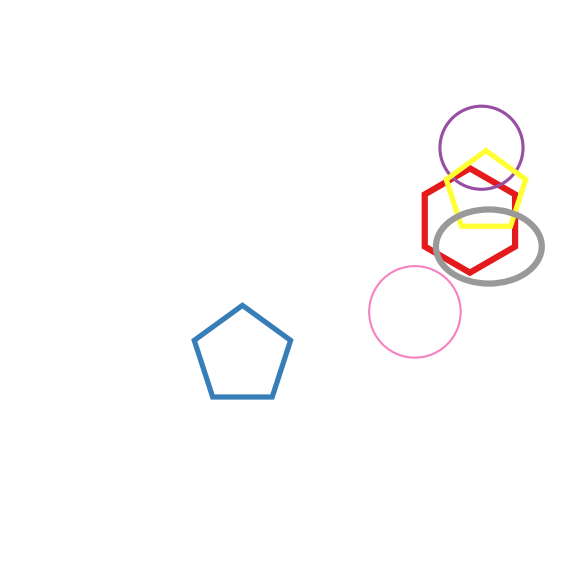[{"shape": "hexagon", "thickness": 3, "radius": 0.45, "center": [0.814, 0.617]}, {"shape": "pentagon", "thickness": 2.5, "radius": 0.44, "center": [0.42, 0.383]}, {"shape": "circle", "thickness": 1.5, "radius": 0.36, "center": [0.834, 0.743]}, {"shape": "pentagon", "thickness": 2.5, "radius": 0.36, "center": [0.842, 0.666]}, {"shape": "circle", "thickness": 1, "radius": 0.4, "center": [0.718, 0.459]}, {"shape": "oval", "thickness": 3, "radius": 0.46, "center": [0.847, 0.572]}]